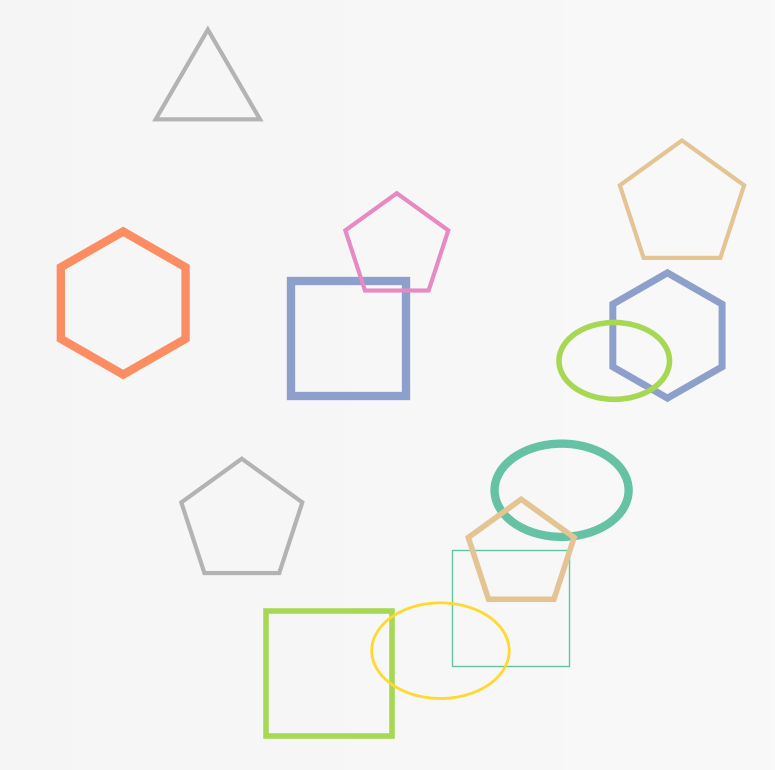[{"shape": "square", "thickness": 0.5, "radius": 0.38, "center": [0.659, 0.211]}, {"shape": "oval", "thickness": 3, "radius": 0.43, "center": [0.725, 0.363]}, {"shape": "hexagon", "thickness": 3, "radius": 0.46, "center": [0.159, 0.606]}, {"shape": "square", "thickness": 3, "radius": 0.37, "center": [0.45, 0.56]}, {"shape": "hexagon", "thickness": 2.5, "radius": 0.41, "center": [0.861, 0.564]}, {"shape": "pentagon", "thickness": 1.5, "radius": 0.35, "center": [0.512, 0.679]}, {"shape": "square", "thickness": 2, "radius": 0.41, "center": [0.424, 0.125]}, {"shape": "oval", "thickness": 2, "radius": 0.36, "center": [0.793, 0.531]}, {"shape": "oval", "thickness": 1, "radius": 0.44, "center": [0.568, 0.155]}, {"shape": "pentagon", "thickness": 2, "radius": 0.36, "center": [0.673, 0.28]}, {"shape": "pentagon", "thickness": 1.5, "radius": 0.42, "center": [0.88, 0.733]}, {"shape": "pentagon", "thickness": 1.5, "radius": 0.41, "center": [0.312, 0.322]}, {"shape": "triangle", "thickness": 1.5, "radius": 0.39, "center": [0.268, 0.884]}]